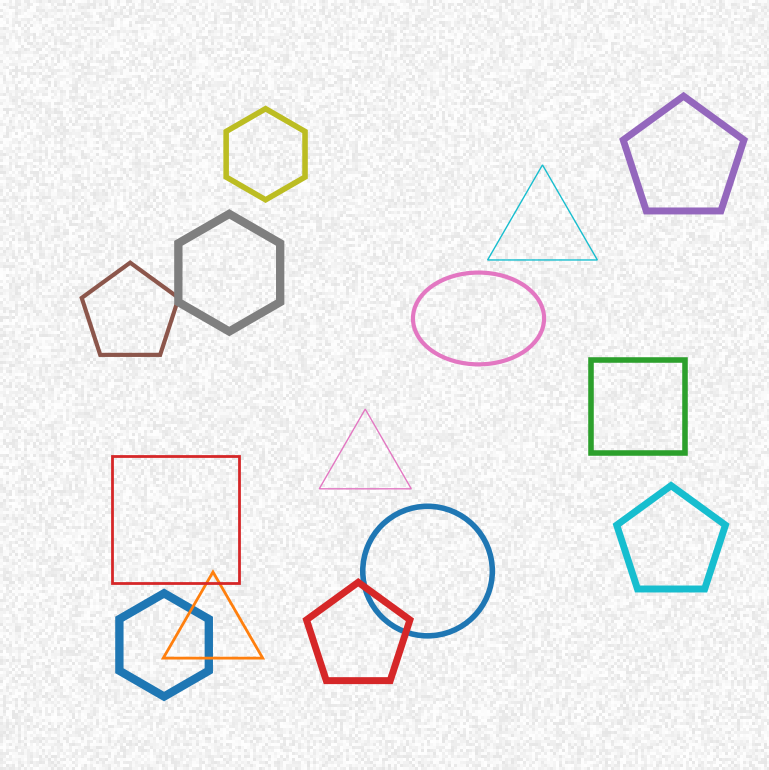[{"shape": "circle", "thickness": 2, "radius": 0.42, "center": [0.555, 0.258]}, {"shape": "hexagon", "thickness": 3, "radius": 0.34, "center": [0.213, 0.162]}, {"shape": "triangle", "thickness": 1, "radius": 0.37, "center": [0.277, 0.183]}, {"shape": "square", "thickness": 2, "radius": 0.3, "center": [0.829, 0.472]}, {"shape": "pentagon", "thickness": 2.5, "radius": 0.35, "center": [0.465, 0.173]}, {"shape": "square", "thickness": 1, "radius": 0.41, "center": [0.228, 0.325]}, {"shape": "pentagon", "thickness": 2.5, "radius": 0.41, "center": [0.888, 0.793]}, {"shape": "pentagon", "thickness": 1.5, "radius": 0.33, "center": [0.169, 0.593]}, {"shape": "oval", "thickness": 1.5, "radius": 0.43, "center": [0.621, 0.586]}, {"shape": "triangle", "thickness": 0.5, "radius": 0.35, "center": [0.474, 0.4]}, {"shape": "hexagon", "thickness": 3, "radius": 0.38, "center": [0.298, 0.646]}, {"shape": "hexagon", "thickness": 2, "radius": 0.3, "center": [0.345, 0.8]}, {"shape": "triangle", "thickness": 0.5, "radius": 0.41, "center": [0.705, 0.704]}, {"shape": "pentagon", "thickness": 2.5, "radius": 0.37, "center": [0.872, 0.295]}]